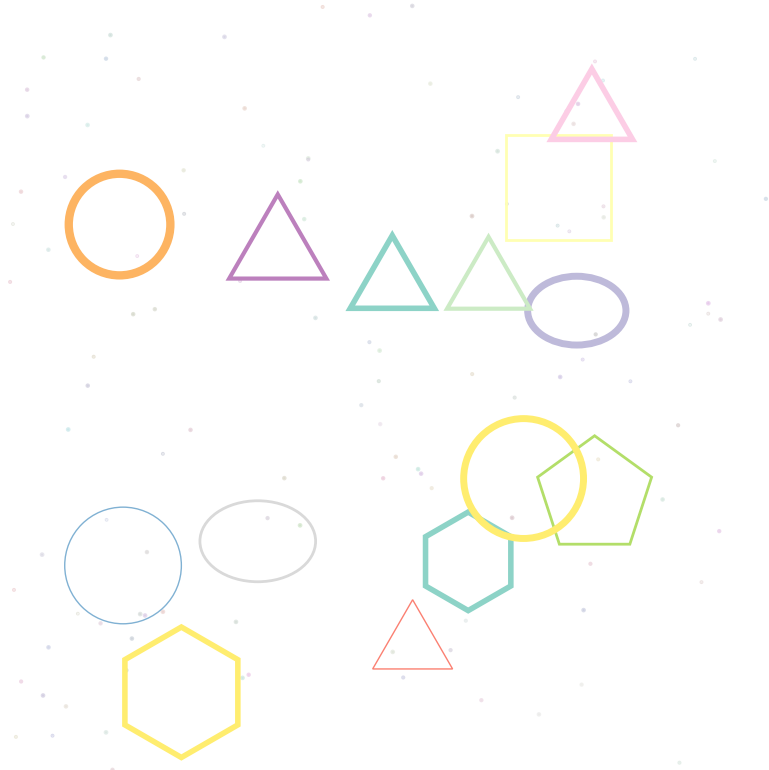[{"shape": "triangle", "thickness": 2, "radius": 0.32, "center": [0.509, 0.631]}, {"shape": "hexagon", "thickness": 2, "radius": 0.32, "center": [0.608, 0.271]}, {"shape": "square", "thickness": 1, "radius": 0.34, "center": [0.726, 0.756]}, {"shape": "oval", "thickness": 2.5, "radius": 0.32, "center": [0.749, 0.597]}, {"shape": "triangle", "thickness": 0.5, "radius": 0.3, "center": [0.536, 0.161]}, {"shape": "circle", "thickness": 0.5, "radius": 0.38, "center": [0.16, 0.266]}, {"shape": "circle", "thickness": 3, "radius": 0.33, "center": [0.155, 0.708]}, {"shape": "pentagon", "thickness": 1, "radius": 0.39, "center": [0.772, 0.356]}, {"shape": "triangle", "thickness": 2, "radius": 0.3, "center": [0.769, 0.849]}, {"shape": "oval", "thickness": 1, "radius": 0.38, "center": [0.335, 0.297]}, {"shape": "triangle", "thickness": 1.5, "radius": 0.36, "center": [0.361, 0.675]}, {"shape": "triangle", "thickness": 1.5, "radius": 0.31, "center": [0.634, 0.63]}, {"shape": "circle", "thickness": 2.5, "radius": 0.39, "center": [0.68, 0.379]}, {"shape": "hexagon", "thickness": 2, "radius": 0.42, "center": [0.236, 0.101]}]